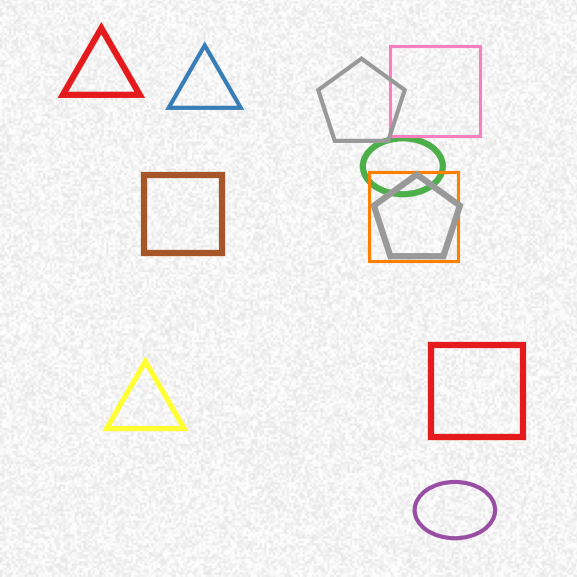[{"shape": "square", "thickness": 3, "radius": 0.4, "center": [0.826, 0.323]}, {"shape": "triangle", "thickness": 3, "radius": 0.38, "center": [0.175, 0.873]}, {"shape": "triangle", "thickness": 2, "radius": 0.36, "center": [0.354, 0.848]}, {"shape": "oval", "thickness": 3, "radius": 0.35, "center": [0.698, 0.711]}, {"shape": "oval", "thickness": 2, "radius": 0.35, "center": [0.788, 0.116]}, {"shape": "square", "thickness": 1.5, "radius": 0.39, "center": [0.716, 0.625]}, {"shape": "triangle", "thickness": 2.5, "radius": 0.39, "center": [0.252, 0.296]}, {"shape": "square", "thickness": 3, "radius": 0.34, "center": [0.317, 0.629]}, {"shape": "square", "thickness": 1.5, "radius": 0.39, "center": [0.753, 0.841]}, {"shape": "pentagon", "thickness": 3, "radius": 0.39, "center": [0.722, 0.619]}, {"shape": "pentagon", "thickness": 2, "radius": 0.39, "center": [0.626, 0.819]}]